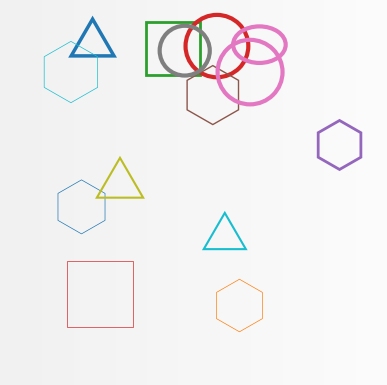[{"shape": "triangle", "thickness": 2.5, "radius": 0.32, "center": [0.239, 0.887]}, {"shape": "hexagon", "thickness": 0.5, "radius": 0.35, "center": [0.21, 0.463]}, {"shape": "hexagon", "thickness": 0.5, "radius": 0.34, "center": [0.618, 0.206]}, {"shape": "square", "thickness": 2, "radius": 0.35, "center": [0.447, 0.875]}, {"shape": "circle", "thickness": 3, "radius": 0.41, "center": [0.56, 0.88]}, {"shape": "square", "thickness": 0.5, "radius": 0.43, "center": [0.258, 0.237]}, {"shape": "hexagon", "thickness": 2, "radius": 0.32, "center": [0.876, 0.623]}, {"shape": "hexagon", "thickness": 1, "radius": 0.38, "center": [0.549, 0.753]}, {"shape": "oval", "thickness": 3, "radius": 0.34, "center": [0.669, 0.884]}, {"shape": "circle", "thickness": 3, "radius": 0.42, "center": [0.645, 0.813]}, {"shape": "circle", "thickness": 3, "radius": 0.32, "center": [0.477, 0.868]}, {"shape": "triangle", "thickness": 1.5, "radius": 0.34, "center": [0.31, 0.521]}, {"shape": "hexagon", "thickness": 0.5, "radius": 0.4, "center": [0.183, 0.813]}, {"shape": "triangle", "thickness": 1.5, "radius": 0.31, "center": [0.58, 0.384]}]